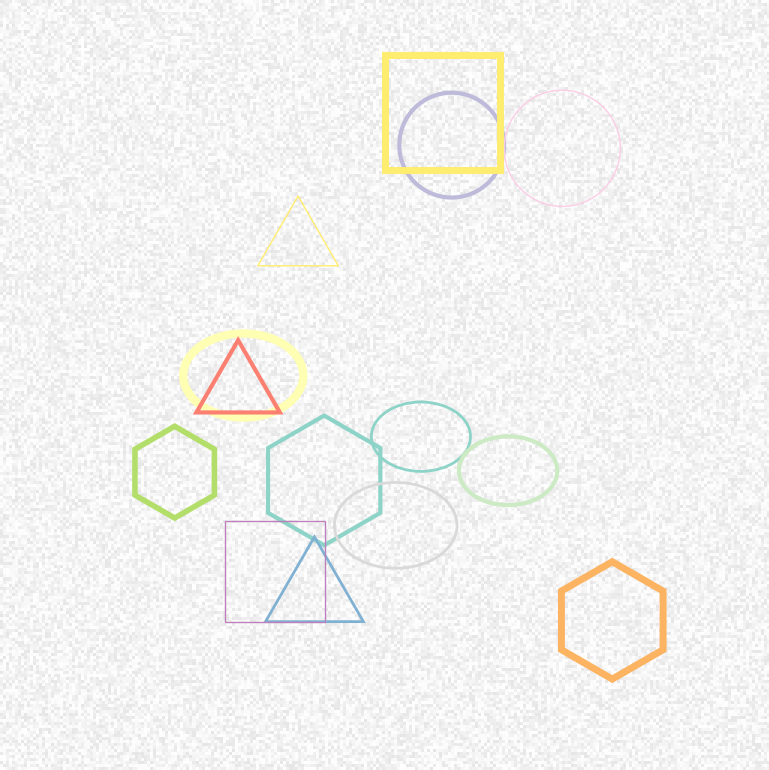[{"shape": "oval", "thickness": 1, "radius": 0.32, "center": [0.547, 0.433]}, {"shape": "hexagon", "thickness": 1.5, "radius": 0.42, "center": [0.421, 0.376]}, {"shape": "oval", "thickness": 3, "radius": 0.39, "center": [0.316, 0.512]}, {"shape": "circle", "thickness": 1.5, "radius": 0.34, "center": [0.587, 0.812]}, {"shape": "triangle", "thickness": 1.5, "radius": 0.31, "center": [0.309, 0.496]}, {"shape": "triangle", "thickness": 1, "radius": 0.37, "center": [0.408, 0.229]}, {"shape": "hexagon", "thickness": 2.5, "radius": 0.38, "center": [0.795, 0.194]}, {"shape": "hexagon", "thickness": 2, "radius": 0.3, "center": [0.227, 0.387]}, {"shape": "circle", "thickness": 0.5, "radius": 0.38, "center": [0.73, 0.807]}, {"shape": "oval", "thickness": 1, "radius": 0.4, "center": [0.514, 0.318]}, {"shape": "square", "thickness": 0.5, "radius": 0.33, "center": [0.357, 0.257]}, {"shape": "oval", "thickness": 1.5, "radius": 0.32, "center": [0.66, 0.389]}, {"shape": "square", "thickness": 2.5, "radius": 0.37, "center": [0.575, 0.854]}, {"shape": "triangle", "thickness": 0.5, "radius": 0.3, "center": [0.387, 0.685]}]